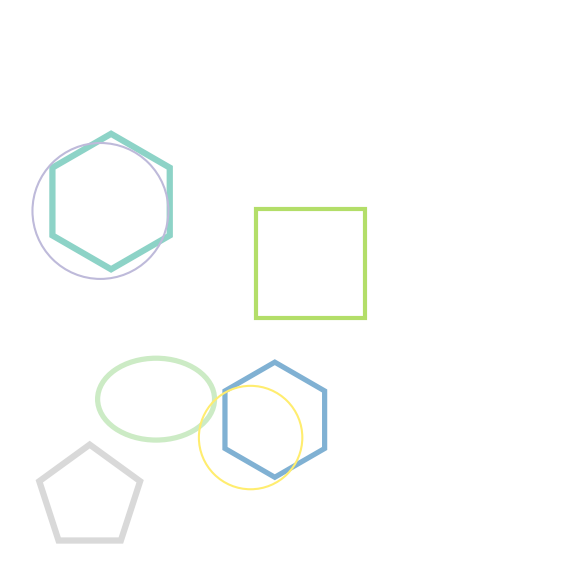[{"shape": "hexagon", "thickness": 3, "radius": 0.59, "center": [0.192, 0.65]}, {"shape": "circle", "thickness": 1, "radius": 0.59, "center": [0.174, 0.634]}, {"shape": "hexagon", "thickness": 2.5, "radius": 0.5, "center": [0.476, 0.272]}, {"shape": "square", "thickness": 2, "radius": 0.47, "center": [0.538, 0.543]}, {"shape": "pentagon", "thickness": 3, "radius": 0.46, "center": [0.155, 0.137]}, {"shape": "oval", "thickness": 2.5, "radius": 0.51, "center": [0.27, 0.308]}, {"shape": "circle", "thickness": 1, "radius": 0.45, "center": [0.434, 0.241]}]